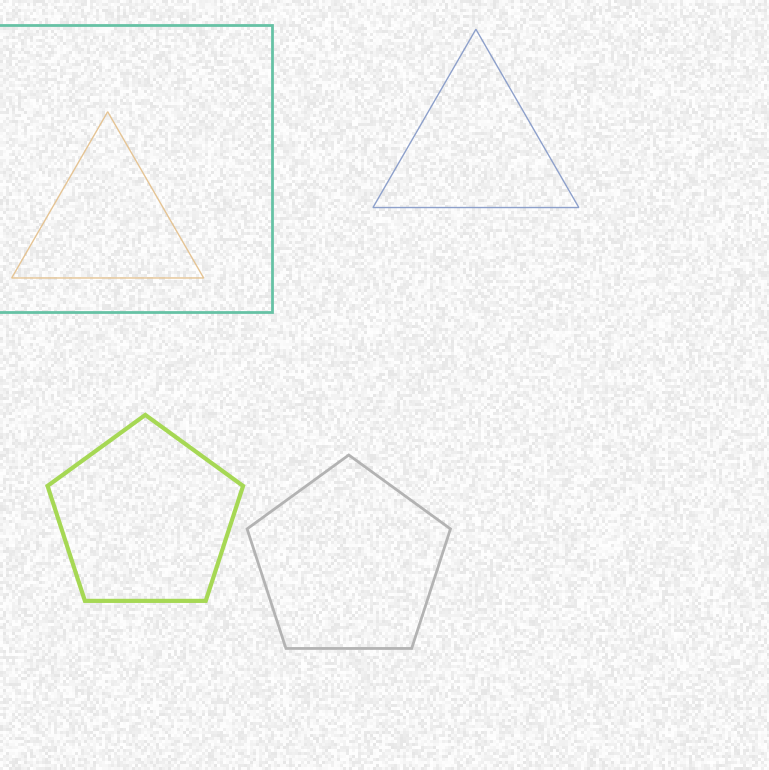[{"shape": "square", "thickness": 1, "radius": 0.93, "center": [0.166, 0.781]}, {"shape": "triangle", "thickness": 0.5, "radius": 0.77, "center": [0.618, 0.808]}, {"shape": "pentagon", "thickness": 1.5, "radius": 0.67, "center": [0.189, 0.328]}, {"shape": "triangle", "thickness": 0.5, "radius": 0.72, "center": [0.14, 0.711]}, {"shape": "pentagon", "thickness": 1, "radius": 0.69, "center": [0.453, 0.27]}]